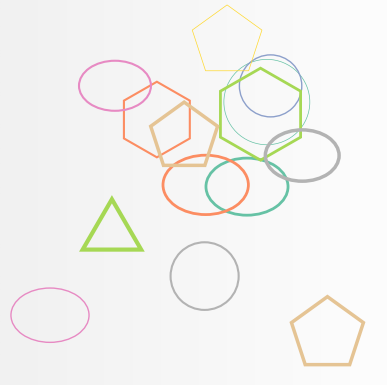[{"shape": "oval", "thickness": 2, "radius": 0.53, "center": [0.637, 0.515]}, {"shape": "circle", "thickness": 0.5, "radius": 0.55, "center": [0.689, 0.735]}, {"shape": "oval", "thickness": 2, "radius": 0.55, "center": [0.531, 0.52]}, {"shape": "hexagon", "thickness": 1.5, "radius": 0.49, "center": [0.405, 0.69]}, {"shape": "circle", "thickness": 1, "radius": 0.4, "center": [0.698, 0.777]}, {"shape": "oval", "thickness": 1.5, "radius": 0.46, "center": [0.297, 0.777]}, {"shape": "oval", "thickness": 1, "radius": 0.5, "center": [0.129, 0.181]}, {"shape": "triangle", "thickness": 3, "radius": 0.44, "center": [0.289, 0.395]}, {"shape": "hexagon", "thickness": 2, "radius": 0.6, "center": [0.672, 0.703]}, {"shape": "pentagon", "thickness": 0.5, "radius": 0.47, "center": [0.586, 0.893]}, {"shape": "pentagon", "thickness": 2.5, "radius": 0.45, "center": [0.475, 0.644]}, {"shape": "pentagon", "thickness": 2.5, "radius": 0.49, "center": [0.845, 0.132]}, {"shape": "circle", "thickness": 1.5, "radius": 0.44, "center": [0.528, 0.283]}, {"shape": "oval", "thickness": 2.5, "radius": 0.48, "center": [0.78, 0.596]}]